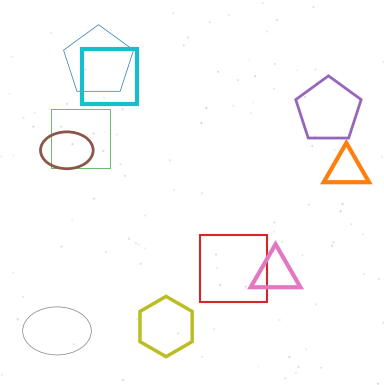[{"shape": "pentagon", "thickness": 0.5, "radius": 0.48, "center": [0.256, 0.84]}, {"shape": "triangle", "thickness": 3, "radius": 0.34, "center": [0.9, 0.561]}, {"shape": "square", "thickness": 0.5, "radius": 0.38, "center": [0.21, 0.64]}, {"shape": "square", "thickness": 1.5, "radius": 0.44, "center": [0.607, 0.303]}, {"shape": "pentagon", "thickness": 2, "radius": 0.45, "center": [0.853, 0.714]}, {"shape": "oval", "thickness": 2, "radius": 0.34, "center": [0.174, 0.61]}, {"shape": "triangle", "thickness": 3, "radius": 0.37, "center": [0.716, 0.291]}, {"shape": "oval", "thickness": 0.5, "radius": 0.45, "center": [0.148, 0.141]}, {"shape": "hexagon", "thickness": 2.5, "radius": 0.39, "center": [0.431, 0.152]}, {"shape": "square", "thickness": 3, "radius": 0.36, "center": [0.284, 0.801]}]